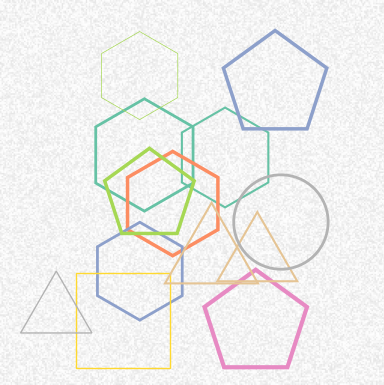[{"shape": "hexagon", "thickness": 2, "radius": 0.73, "center": [0.375, 0.598]}, {"shape": "hexagon", "thickness": 1.5, "radius": 0.65, "center": [0.585, 0.591]}, {"shape": "hexagon", "thickness": 2.5, "radius": 0.68, "center": [0.449, 0.471]}, {"shape": "hexagon", "thickness": 2, "radius": 0.64, "center": [0.363, 0.296]}, {"shape": "pentagon", "thickness": 2.5, "radius": 0.71, "center": [0.715, 0.78]}, {"shape": "pentagon", "thickness": 3, "radius": 0.7, "center": [0.664, 0.159]}, {"shape": "pentagon", "thickness": 2.5, "radius": 0.61, "center": [0.388, 0.492]}, {"shape": "hexagon", "thickness": 0.5, "radius": 0.57, "center": [0.363, 0.804]}, {"shape": "square", "thickness": 1, "radius": 0.62, "center": [0.32, 0.168]}, {"shape": "triangle", "thickness": 1.5, "radius": 0.6, "center": [0.668, 0.329]}, {"shape": "triangle", "thickness": 1.5, "radius": 0.7, "center": [0.549, 0.334]}, {"shape": "circle", "thickness": 2, "radius": 0.61, "center": [0.73, 0.423]}, {"shape": "triangle", "thickness": 1, "radius": 0.54, "center": [0.146, 0.189]}]